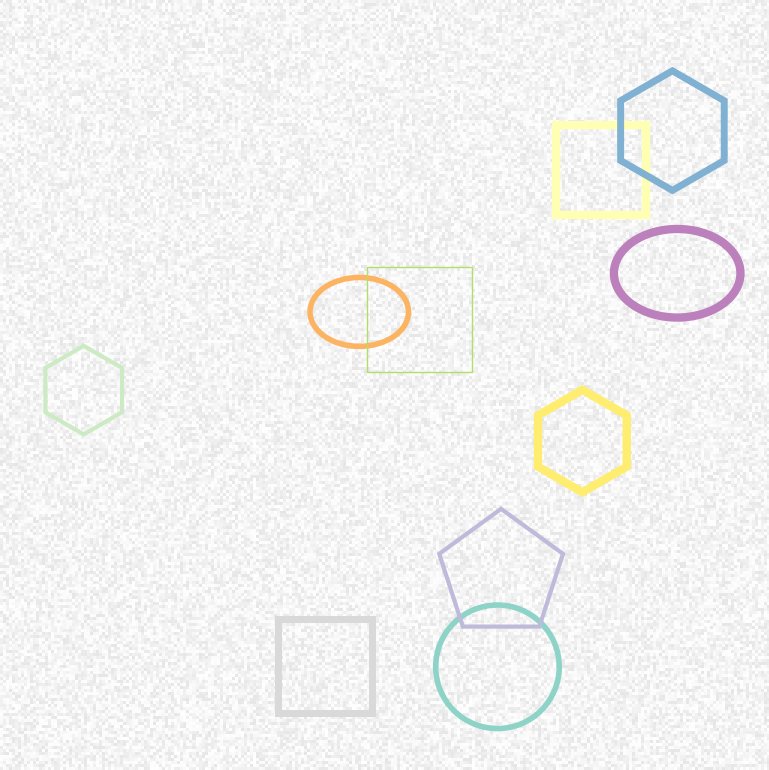[{"shape": "circle", "thickness": 2, "radius": 0.4, "center": [0.646, 0.134]}, {"shape": "square", "thickness": 3, "radius": 0.29, "center": [0.781, 0.78]}, {"shape": "pentagon", "thickness": 1.5, "radius": 0.42, "center": [0.651, 0.255]}, {"shape": "hexagon", "thickness": 2.5, "radius": 0.39, "center": [0.873, 0.83]}, {"shape": "oval", "thickness": 2, "radius": 0.32, "center": [0.467, 0.595]}, {"shape": "square", "thickness": 0.5, "radius": 0.34, "center": [0.545, 0.585]}, {"shape": "square", "thickness": 2.5, "radius": 0.31, "center": [0.422, 0.135]}, {"shape": "oval", "thickness": 3, "radius": 0.41, "center": [0.879, 0.645]}, {"shape": "hexagon", "thickness": 1.5, "radius": 0.29, "center": [0.109, 0.493]}, {"shape": "hexagon", "thickness": 3, "radius": 0.33, "center": [0.756, 0.427]}]